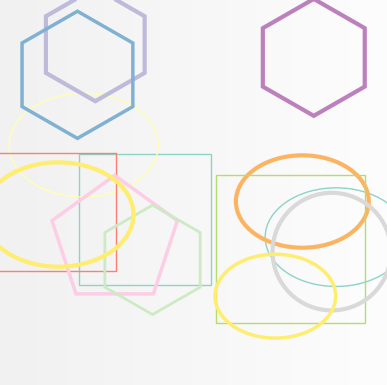[{"shape": "oval", "thickness": 1, "radius": 0.92, "center": [0.867, 0.384]}, {"shape": "square", "thickness": 1, "radius": 0.85, "center": [0.375, 0.429]}, {"shape": "oval", "thickness": 1, "radius": 0.96, "center": [0.216, 0.623]}, {"shape": "hexagon", "thickness": 3, "radius": 0.74, "center": [0.246, 0.884]}, {"shape": "square", "thickness": 1, "radius": 0.77, "center": [0.146, 0.449]}, {"shape": "hexagon", "thickness": 2.5, "radius": 0.83, "center": [0.2, 0.806]}, {"shape": "oval", "thickness": 3, "radius": 0.86, "center": [0.78, 0.477]}, {"shape": "square", "thickness": 1, "radius": 0.96, "center": [0.75, 0.353]}, {"shape": "pentagon", "thickness": 2.5, "radius": 0.85, "center": [0.296, 0.374]}, {"shape": "circle", "thickness": 3, "radius": 0.76, "center": [0.856, 0.346]}, {"shape": "hexagon", "thickness": 3, "radius": 0.76, "center": [0.81, 0.851]}, {"shape": "hexagon", "thickness": 2, "radius": 0.71, "center": [0.394, 0.325]}, {"shape": "oval", "thickness": 2.5, "radius": 0.78, "center": [0.711, 0.231]}, {"shape": "oval", "thickness": 3, "radius": 0.97, "center": [0.151, 0.443]}]